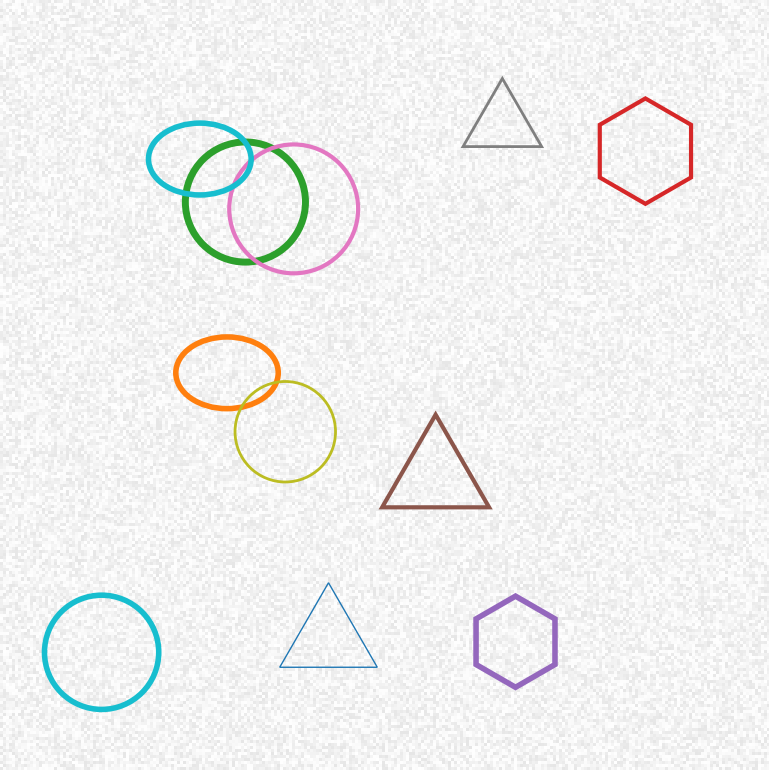[{"shape": "triangle", "thickness": 0.5, "radius": 0.37, "center": [0.427, 0.17]}, {"shape": "oval", "thickness": 2, "radius": 0.33, "center": [0.295, 0.516]}, {"shape": "circle", "thickness": 2.5, "radius": 0.39, "center": [0.319, 0.738]}, {"shape": "hexagon", "thickness": 1.5, "radius": 0.34, "center": [0.838, 0.804]}, {"shape": "hexagon", "thickness": 2, "radius": 0.3, "center": [0.67, 0.167]}, {"shape": "triangle", "thickness": 1.5, "radius": 0.4, "center": [0.566, 0.381]}, {"shape": "circle", "thickness": 1.5, "radius": 0.42, "center": [0.381, 0.729]}, {"shape": "triangle", "thickness": 1, "radius": 0.29, "center": [0.652, 0.839]}, {"shape": "circle", "thickness": 1, "radius": 0.33, "center": [0.37, 0.439]}, {"shape": "circle", "thickness": 2, "radius": 0.37, "center": [0.132, 0.153]}, {"shape": "oval", "thickness": 2, "radius": 0.33, "center": [0.259, 0.793]}]